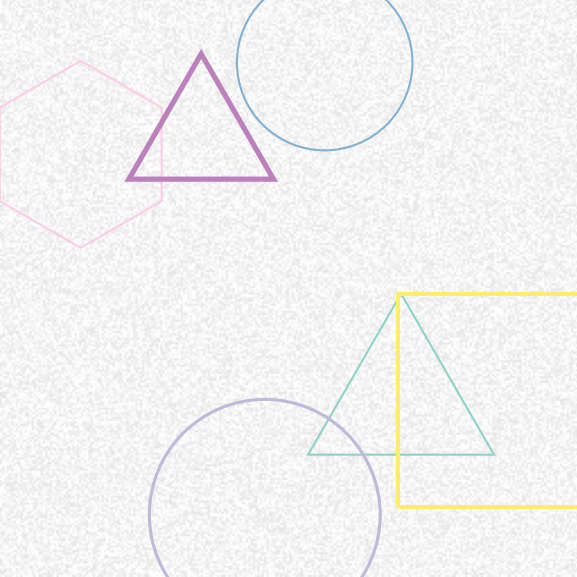[{"shape": "triangle", "thickness": 1, "radius": 0.93, "center": [0.694, 0.305]}, {"shape": "circle", "thickness": 1.5, "radius": 1.0, "center": [0.458, 0.108]}, {"shape": "circle", "thickness": 1, "radius": 0.76, "center": [0.562, 0.891]}, {"shape": "hexagon", "thickness": 1, "radius": 0.81, "center": [0.14, 0.732]}, {"shape": "triangle", "thickness": 2.5, "radius": 0.72, "center": [0.348, 0.761]}, {"shape": "square", "thickness": 2, "radius": 0.92, "center": [0.873, 0.305]}]